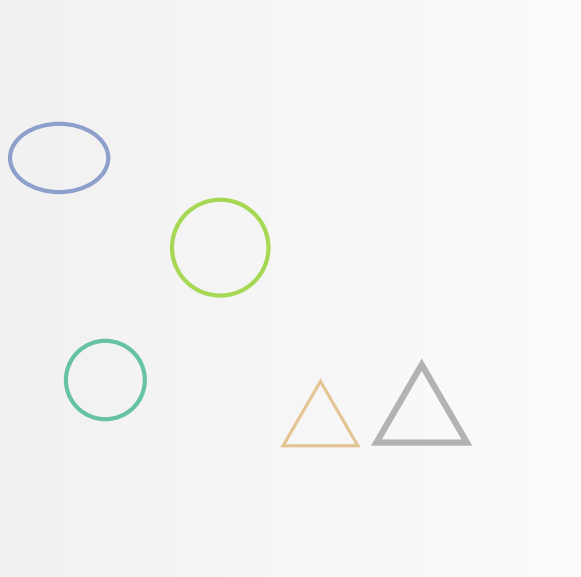[{"shape": "circle", "thickness": 2, "radius": 0.34, "center": [0.181, 0.341]}, {"shape": "oval", "thickness": 2, "radius": 0.42, "center": [0.102, 0.726]}, {"shape": "circle", "thickness": 2, "radius": 0.41, "center": [0.379, 0.57]}, {"shape": "triangle", "thickness": 1.5, "radius": 0.37, "center": [0.551, 0.264]}, {"shape": "triangle", "thickness": 3, "radius": 0.45, "center": [0.725, 0.278]}]